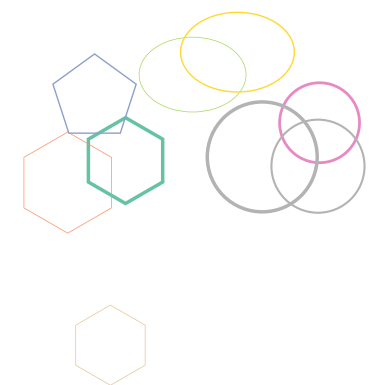[{"shape": "hexagon", "thickness": 2.5, "radius": 0.56, "center": [0.326, 0.583]}, {"shape": "hexagon", "thickness": 0.5, "radius": 0.66, "center": [0.176, 0.526]}, {"shape": "pentagon", "thickness": 1, "radius": 0.57, "center": [0.246, 0.746]}, {"shape": "circle", "thickness": 2, "radius": 0.52, "center": [0.83, 0.681]}, {"shape": "oval", "thickness": 0.5, "radius": 0.69, "center": [0.5, 0.806]}, {"shape": "oval", "thickness": 1, "radius": 0.74, "center": [0.617, 0.865]}, {"shape": "hexagon", "thickness": 0.5, "radius": 0.52, "center": [0.287, 0.103]}, {"shape": "circle", "thickness": 2.5, "radius": 0.71, "center": [0.681, 0.592]}, {"shape": "circle", "thickness": 1.5, "radius": 0.6, "center": [0.826, 0.568]}]